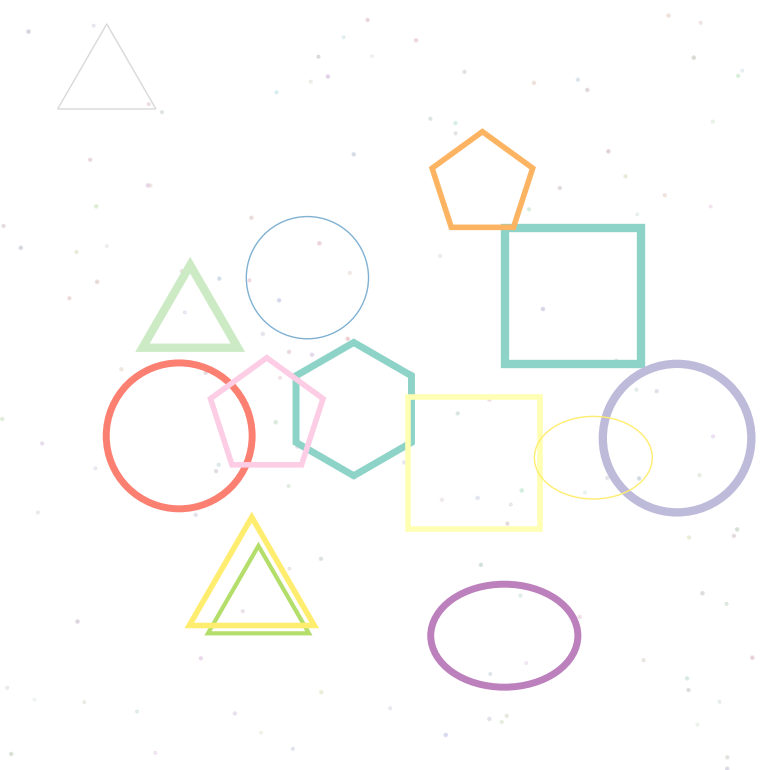[{"shape": "square", "thickness": 3, "radius": 0.44, "center": [0.744, 0.616]}, {"shape": "hexagon", "thickness": 2.5, "radius": 0.43, "center": [0.459, 0.469]}, {"shape": "square", "thickness": 2, "radius": 0.43, "center": [0.615, 0.398]}, {"shape": "circle", "thickness": 3, "radius": 0.48, "center": [0.879, 0.431]}, {"shape": "circle", "thickness": 2.5, "radius": 0.47, "center": [0.233, 0.434]}, {"shape": "circle", "thickness": 0.5, "radius": 0.4, "center": [0.399, 0.639]}, {"shape": "pentagon", "thickness": 2, "radius": 0.34, "center": [0.626, 0.76]}, {"shape": "triangle", "thickness": 1.5, "radius": 0.38, "center": [0.336, 0.215]}, {"shape": "pentagon", "thickness": 2, "radius": 0.38, "center": [0.346, 0.459]}, {"shape": "triangle", "thickness": 0.5, "radius": 0.37, "center": [0.139, 0.895]}, {"shape": "oval", "thickness": 2.5, "radius": 0.48, "center": [0.655, 0.174]}, {"shape": "triangle", "thickness": 3, "radius": 0.36, "center": [0.247, 0.584]}, {"shape": "triangle", "thickness": 2, "radius": 0.47, "center": [0.327, 0.235]}, {"shape": "oval", "thickness": 0.5, "radius": 0.38, "center": [0.771, 0.406]}]